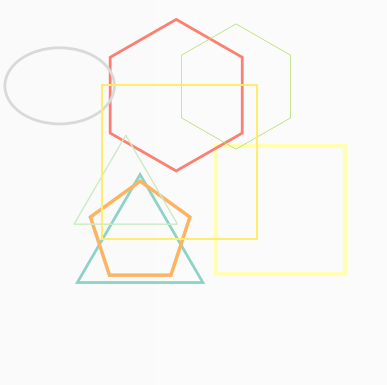[{"shape": "triangle", "thickness": 2, "radius": 0.94, "center": [0.362, 0.36]}, {"shape": "square", "thickness": 3, "radius": 0.83, "center": [0.724, 0.454]}, {"shape": "hexagon", "thickness": 2, "radius": 0.98, "center": [0.455, 0.753]}, {"shape": "pentagon", "thickness": 2.5, "radius": 0.67, "center": [0.362, 0.394]}, {"shape": "hexagon", "thickness": 0.5, "radius": 0.81, "center": [0.609, 0.775]}, {"shape": "oval", "thickness": 2, "radius": 0.71, "center": [0.154, 0.777]}, {"shape": "triangle", "thickness": 1, "radius": 0.77, "center": [0.325, 0.495]}, {"shape": "square", "thickness": 1.5, "radius": 1.0, "center": [0.463, 0.579]}]